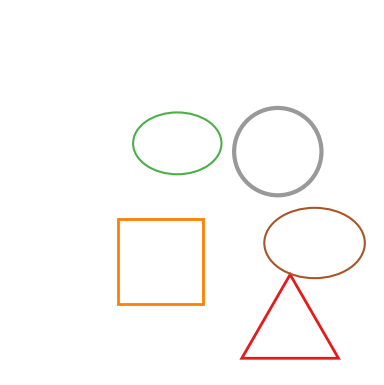[{"shape": "triangle", "thickness": 2, "radius": 0.72, "center": [0.754, 0.142]}, {"shape": "oval", "thickness": 1.5, "radius": 0.57, "center": [0.46, 0.628]}, {"shape": "square", "thickness": 2, "radius": 0.55, "center": [0.417, 0.321]}, {"shape": "oval", "thickness": 1.5, "radius": 0.65, "center": [0.817, 0.369]}, {"shape": "circle", "thickness": 3, "radius": 0.57, "center": [0.722, 0.606]}]